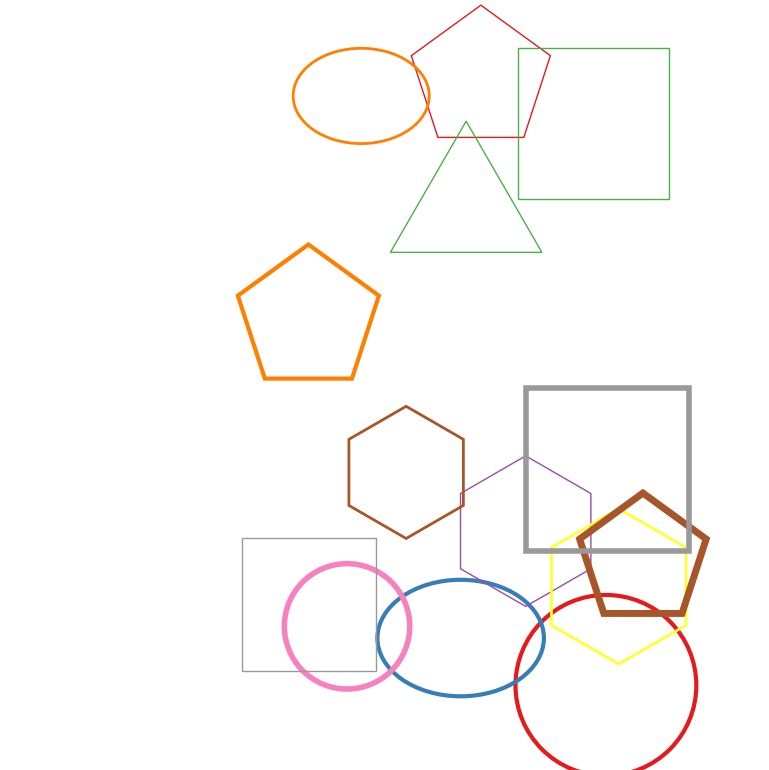[{"shape": "pentagon", "thickness": 0.5, "radius": 0.47, "center": [0.624, 0.898]}, {"shape": "circle", "thickness": 1.5, "radius": 0.59, "center": [0.787, 0.11]}, {"shape": "oval", "thickness": 1.5, "radius": 0.54, "center": [0.598, 0.171]}, {"shape": "square", "thickness": 0.5, "radius": 0.49, "center": [0.771, 0.84]}, {"shape": "triangle", "thickness": 0.5, "radius": 0.57, "center": [0.605, 0.729]}, {"shape": "hexagon", "thickness": 0.5, "radius": 0.49, "center": [0.683, 0.31]}, {"shape": "pentagon", "thickness": 1.5, "radius": 0.48, "center": [0.401, 0.586]}, {"shape": "oval", "thickness": 1, "radius": 0.44, "center": [0.469, 0.875]}, {"shape": "hexagon", "thickness": 1, "radius": 0.5, "center": [0.804, 0.238]}, {"shape": "hexagon", "thickness": 1, "radius": 0.43, "center": [0.527, 0.387]}, {"shape": "pentagon", "thickness": 2.5, "radius": 0.43, "center": [0.835, 0.273]}, {"shape": "circle", "thickness": 2, "radius": 0.41, "center": [0.451, 0.187]}, {"shape": "square", "thickness": 0.5, "radius": 0.43, "center": [0.401, 0.215]}, {"shape": "square", "thickness": 2, "radius": 0.53, "center": [0.789, 0.39]}]